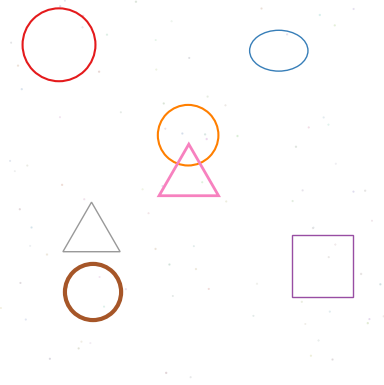[{"shape": "circle", "thickness": 1.5, "radius": 0.47, "center": [0.153, 0.884]}, {"shape": "oval", "thickness": 1, "radius": 0.38, "center": [0.724, 0.868]}, {"shape": "square", "thickness": 1, "radius": 0.4, "center": [0.837, 0.309]}, {"shape": "circle", "thickness": 1.5, "radius": 0.39, "center": [0.489, 0.649]}, {"shape": "circle", "thickness": 3, "radius": 0.36, "center": [0.242, 0.242]}, {"shape": "triangle", "thickness": 2, "radius": 0.45, "center": [0.49, 0.536]}, {"shape": "triangle", "thickness": 1, "radius": 0.43, "center": [0.238, 0.389]}]